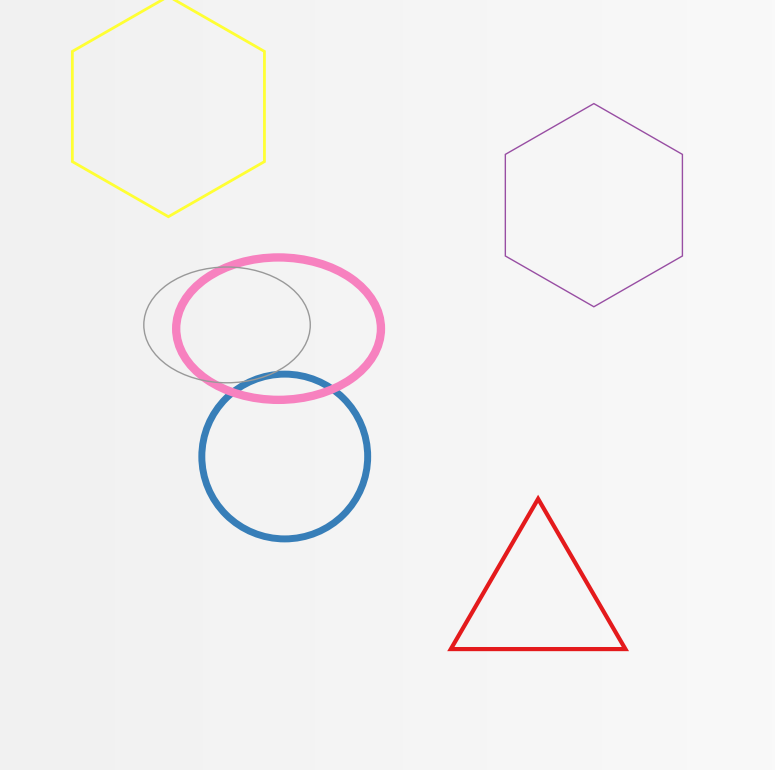[{"shape": "triangle", "thickness": 1.5, "radius": 0.65, "center": [0.694, 0.222]}, {"shape": "circle", "thickness": 2.5, "radius": 0.54, "center": [0.367, 0.407]}, {"shape": "hexagon", "thickness": 0.5, "radius": 0.66, "center": [0.766, 0.734]}, {"shape": "hexagon", "thickness": 1, "radius": 0.72, "center": [0.217, 0.862]}, {"shape": "oval", "thickness": 3, "radius": 0.66, "center": [0.359, 0.573]}, {"shape": "oval", "thickness": 0.5, "radius": 0.54, "center": [0.293, 0.578]}]